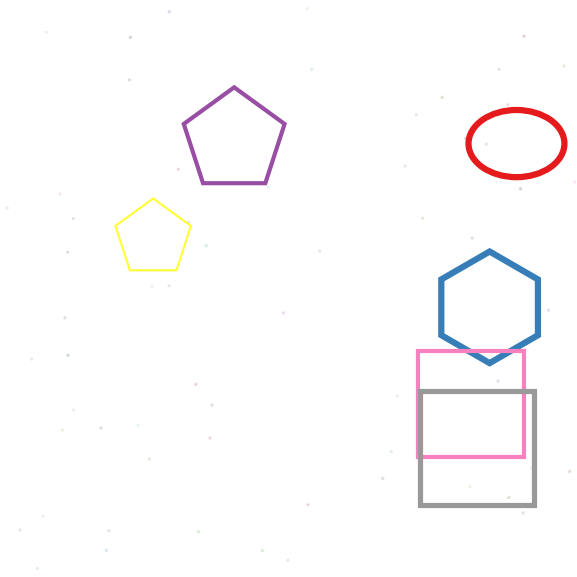[{"shape": "oval", "thickness": 3, "radius": 0.42, "center": [0.894, 0.751]}, {"shape": "hexagon", "thickness": 3, "radius": 0.48, "center": [0.848, 0.467]}, {"shape": "pentagon", "thickness": 2, "radius": 0.46, "center": [0.405, 0.756]}, {"shape": "pentagon", "thickness": 1, "radius": 0.34, "center": [0.265, 0.587]}, {"shape": "square", "thickness": 2, "radius": 0.46, "center": [0.816, 0.3]}, {"shape": "square", "thickness": 2.5, "radius": 0.49, "center": [0.826, 0.223]}]